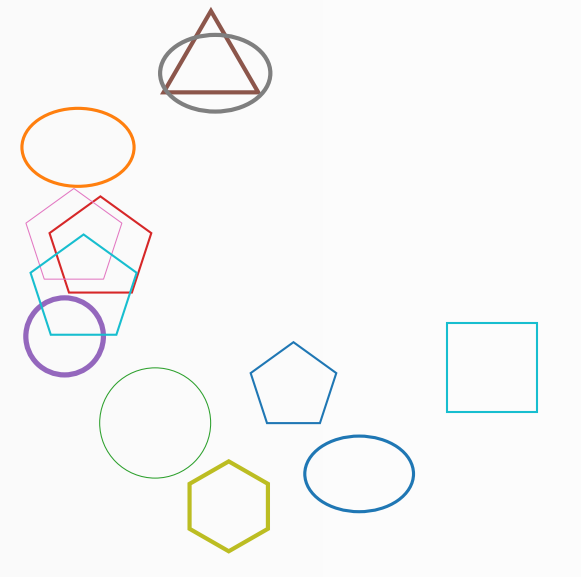[{"shape": "oval", "thickness": 1.5, "radius": 0.47, "center": [0.618, 0.179]}, {"shape": "pentagon", "thickness": 1, "radius": 0.39, "center": [0.505, 0.329]}, {"shape": "oval", "thickness": 1.5, "radius": 0.48, "center": [0.134, 0.744]}, {"shape": "circle", "thickness": 0.5, "radius": 0.48, "center": [0.267, 0.267]}, {"shape": "pentagon", "thickness": 1, "radius": 0.46, "center": [0.173, 0.567]}, {"shape": "circle", "thickness": 2.5, "radius": 0.33, "center": [0.111, 0.417]}, {"shape": "triangle", "thickness": 2, "radius": 0.47, "center": [0.363, 0.886]}, {"shape": "pentagon", "thickness": 0.5, "radius": 0.43, "center": [0.127, 0.586]}, {"shape": "oval", "thickness": 2, "radius": 0.47, "center": [0.37, 0.872]}, {"shape": "hexagon", "thickness": 2, "radius": 0.39, "center": [0.394, 0.122]}, {"shape": "square", "thickness": 1, "radius": 0.39, "center": [0.847, 0.362]}, {"shape": "pentagon", "thickness": 1, "radius": 0.48, "center": [0.144, 0.497]}]